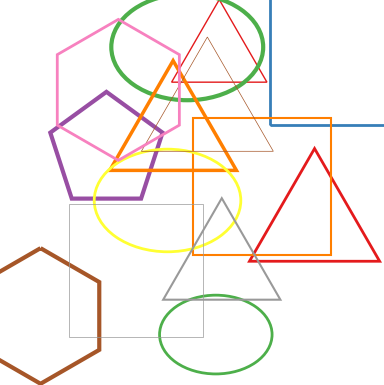[{"shape": "triangle", "thickness": 2, "radius": 0.98, "center": [0.817, 0.419]}, {"shape": "triangle", "thickness": 1, "radius": 0.71, "center": [0.57, 0.858]}, {"shape": "square", "thickness": 2, "radius": 0.82, "center": [0.864, 0.839]}, {"shape": "oval", "thickness": 3, "radius": 0.99, "center": [0.486, 0.878]}, {"shape": "oval", "thickness": 2, "radius": 0.73, "center": [0.561, 0.131]}, {"shape": "pentagon", "thickness": 3, "radius": 0.77, "center": [0.276, 0.608]}, {"shape": "triangle", "thickness": 2.5, "radius": 0.95, "center": [0.45, 0.652]}, {"shape": "square", "thickness": 1.5, "radius": 0.89, "center": [0.681, 0.515]}, {"shape": "oval", "thickness": 2, "radius": 0.95, "center": [0.435, 0.479]}, {"shape": "triangle", "thickness": 0.5, "radius": 0.99, "center": [0.539, 0.706]}, {"shape": "hexagon", "thickness": 3, "radius": 0.88, "center": [0.105, 0.179]}, {"shape": "hexagon", "thickness": 2, "radius": 0.92, "center": [0.307, 0.767]}, {"shape": "triangle", "thickness": 1.5, "radius": 0.88, "center": [0.576, 0.309]}, {"shape": "square", "thickness": 0.5, "radius": 0.87, "center": [0.353, 0.297]}]